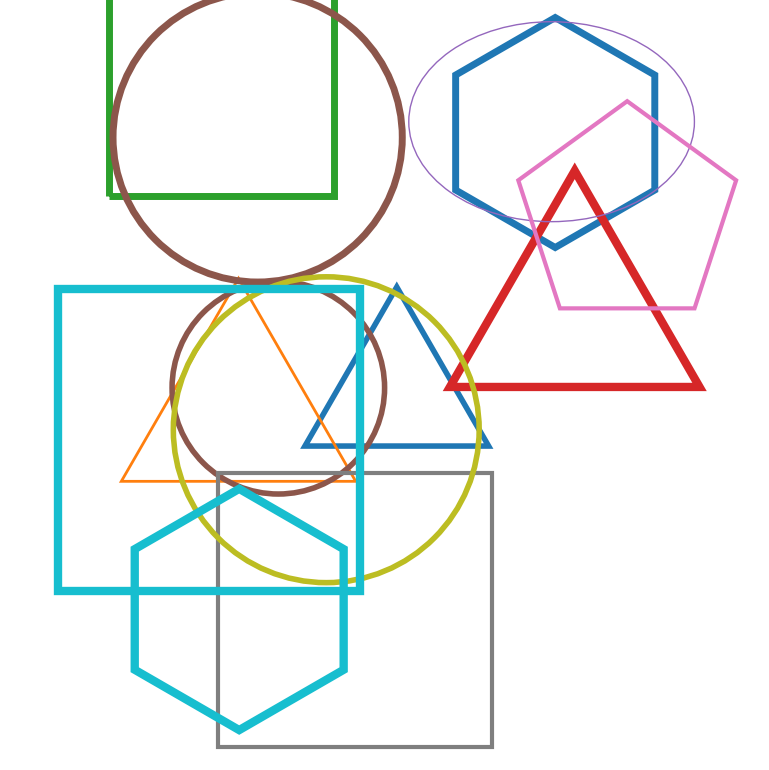[{"shape": "triangle", "thickness": 2, "radius": 0.69, "center": [0.515, 0.49]}, {"shape": "hexagon", "thickness": 2.5, "radius": 0.75, "center": [0.721, 0.828]}, {"shape": "triangle", "thickness": 1, "radius": 0.88, "center": [0.31, 0.463]}, {"shape": "square", "thickness": 2.5, "radius": 0.73, "center": [0.288, 0.892]}, {"shape": "triangle", "thickness": 3, "radius": 0.94, "center": [0.746, 0.591]}, {"shape": "oval", "thickness": 0.5, "radius": 0.93, "center": [0.716, 0.842]}, {"shape": "circle", "thickness": 2.5, "radius": 0.94, "center": [0.335, 0.822]}, {"shape": "circle", "thickness": 2, "radius": 0.69, "center": [0.361, 0.496]}, {"shape": "pentagon", "thickness": 1.5, "radius": 0.74, "center": [0.815, 0.72]}, {"shape": "square", "thickness": 1.5, "radius": 0.89, "center": [0.461, 0.208]}, {"shape": "circle", "thickness": 2, "radius": 0.99, "center": [0.424, 0.442]}, {"shape": "square", "thickness": 3, "radius": 0.98, "center": [0.272, 0.429]}, {"shape": "hexagon", "thickness": 3, "radius": 0.78, "center": [0.311, 0.209]}]